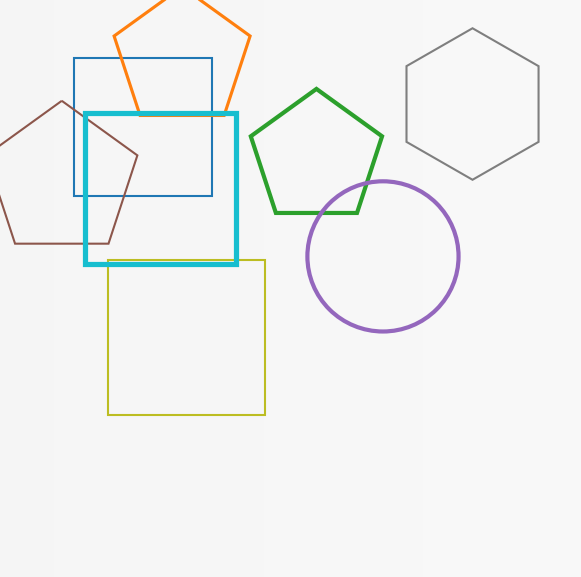[{"shape": "square", "thickness": 1, "radius": 0.6, "center": [0.246, 0.78]}, {"shape": "pentagon", "thickness": 1.5, "radius": 0.62, "center": [0.313, 0.899]}, {"shape": "pentagon", "thickness": 2, "radius": 0.59, "center": [0.544, 0.726]}, {"shape": "circle", "thickness": 2, "radius": 0.65, "center": [0.659, 0.555]}, {"shape": "pentagon", "thickness": 1, "radius": 0.68, "center": [0.106, 0.688]}, {"shape": "hexagon", "thickness": 1, "radius": 0.66, "center": [0.813, 0.819]}, {"shape": "square", "thickness": 1, "radius": 0.67, "center": [0.321, 0.415]}, {"shape": "square", "thickness": 2.5, "radius": 0.65, "center": [0.276, 0.673]}]